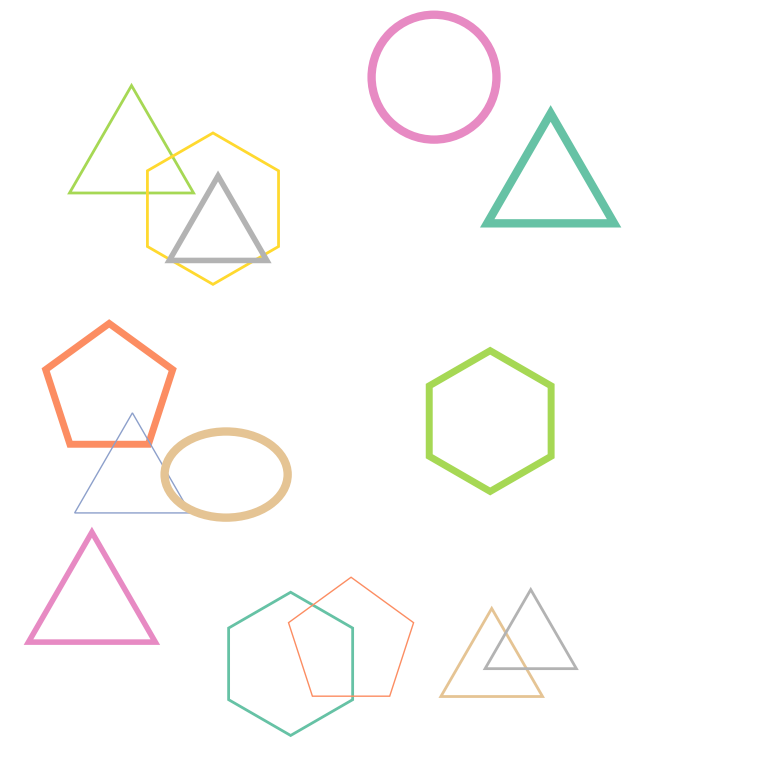[{"shape": "triangle", "thickness": 3, "radius": 0.48, "center": [0.715, 0.758]}, {"shape": "hexagon", "thickness": 1, "radius": 0.47, "center": [0.377, 0.138]}, {"shape": "pentagon", "thickness": 0.5, "radius": 0.43, "center": [0.456, 0.165]}, {"shape": "pentagon", "thickness": 2.5, "radius": 0.43, "center": [0.142, 0.493]}, {"shape": "triangle", "thickness": 0.5, "radius": 0.43, "center": [0.172, 0.377]}, {"shape": "triangle", "thickness": 2, "radius": 0.48, "center": [0.119, 0.214]}, {"shape": "circle", "thickness": 3, "radius": 0.41, "center": [0.564, 0.9]}, {"shape": "hexagon", "thickness": 2.5, "radius": 0.46, "center": [0.637, 0.453]}, {"shape": "triangle", "thickness": 1, "radius": 0.47, "center": [0.171, 0.796]}, {"shape": "hexagon", "thickness": 1, "radius": 0.49, "center": [0.277, 0.729]}, {"shape": "triangle", "thickness": 1, "radius": 0.38, "center": [0.639, 0.134]}, {"shape": "oval", "thickness": 3, "radius": 0.4, "center": [0.294, 0.384]}, {"shape": "triangle", "thickness": 1, "radius": 0.34, "center": [0.689, 0.166]}, {"shape": "triangle", "thickness": 2, "radius": 0.37, "center": [0.283, 0.698]}]